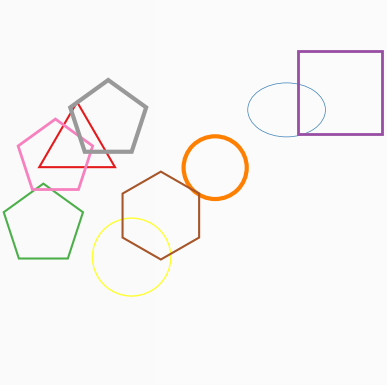[{"shape": "triangle", "thickness": 1.5, "radius": 0.56, "center": [0.199, 0.622]}, {"shape": "oval", "thickness": 0.5, "radius": 0.5, "center": [0.74, 0.715]}, {"shape": "pentagon", "thickness": 1.5, "radius": 0.54, "center": [0.112, 0.416]}, {"shape": "square", "thickness": 2, "radius": 0.54, "center": [0.877, 0.76]}, {"shape": "circle", "thickness": 3, "radius": 0.41, "center": [0.555, 0.564]}, {"shape": "circle", "thickness": 1, "radius": 0.51, "center": [0.34, 0.332]}, {"shape": "hexagon", "thickness": 1.5, "radius": 0.57, "center": [0.415, 0.44]}, {"shape": "pentagon", "thickness": 2, "radius": 0.51, "center": [0.143, 0.59]}, {"shape": "pentagon", "thickness": 3, "radius": 0.51, "center": [0.279, 0.689]}]